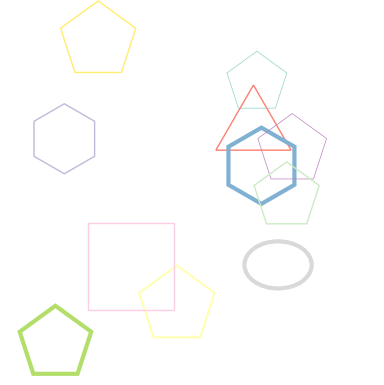[{"shape": "pentagon", "thickness": 0.5, "radius": 0.41, "center": [0.667, 0.785]}, {"shape": "pentagon", "thickness": 1.5, "radius": 0.52, "center": [0.459, 0.207]}, {"shape": "hexagon", "thickness": 1, "radius": 0.45, "center": [0.167, 0.64]}, {"shape": "triangle", "thickness": 1, "radius": 0.56, "center": [0.658, 0.666]}, {"shape": "hexagon", "thickness": 3, "radius": 0.49, "center": [0.679, 0.569]}, {"shape": "pentagon", "thickness": 3, "radius": 0.49, "center": [0.144, 0.108]}, {"shape": "square", "thickness": 1, "radius": 0.56, "center": [0.34, 0.308]}, {"shape": "oval", "thickness": 3, "radius": 0.44, "center": [0.722, 0.312]}, {"shape": "pentagon", "thickness": 0.5, "radius": 0.47, "center": [0.759, 0.611]}, {"shape": "pentagon", "thickness": 1, "radius": 0.44, "center": [0.745, 0.491]}, {"shape": "pentagon", "thickness": 1, "radius": 0.51, "center": [0.255, 0.895]}]